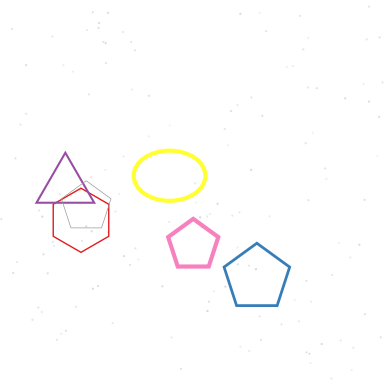[{"shape": "hexagon", "thickness": 1, "radius": 0.42, "center": [0.21, 0.428]}, {"shape": "pentagon", "thickness": 2, "radius": 0.45, "center": [0.667, 0.279]}, {"shape": "triangle", "thickness": 1.5, "radius": 0.43, "center": [0.17, 0.517]}, {"shape": "oval", "thickness": 3, "radius": 0.47, "center": [0.44, 0.544]}, {"shape": "pentagon", "thickness": 3, "radius": 0.34, "center": [0.502, 0.363]}, {"shape": "pentagon", "thickness": 0.5, "radius": 0.34, "center": [0.224, 0.463]}]